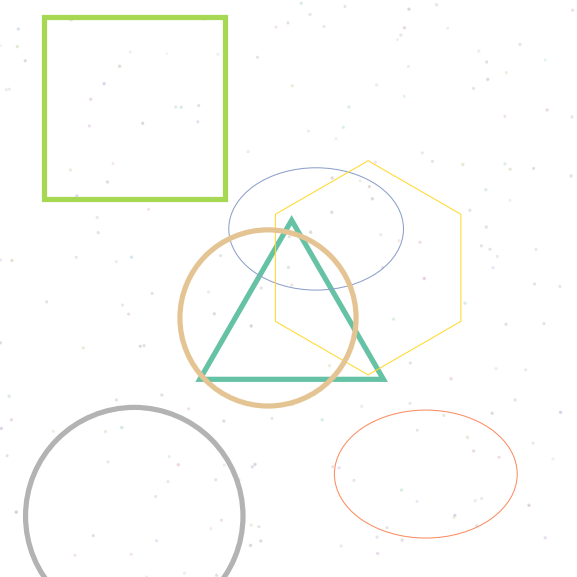[{"shape": "triangle", "thickness": 2.5, "radius": 0.92, "center": [0.505, 0.434]}, {"shape": "oval", "thickness": 0.5, "radius": 0.79, "center": [0.737, 0.178]}, {"shape": "oval", "thickness": 0.5, "radius": 0.76, "center": [0.547, 0.603]}, {"shape": "square", "thickness": 2.5, "radius": 0.78, "center": [0.233, 0.812]}, {"shape": "hexagon", "thickness": 0.5, "radius": 0.93, "center": [0.637, 0.535]}, {"shape": "circle", "thickness": 2.5, "radius": 0.76, "center": [0.464, 0.449]}, {"shape": "circle", "thickness": 2.5, "radius": 0.94, "center": [0.232, 0.105]}]